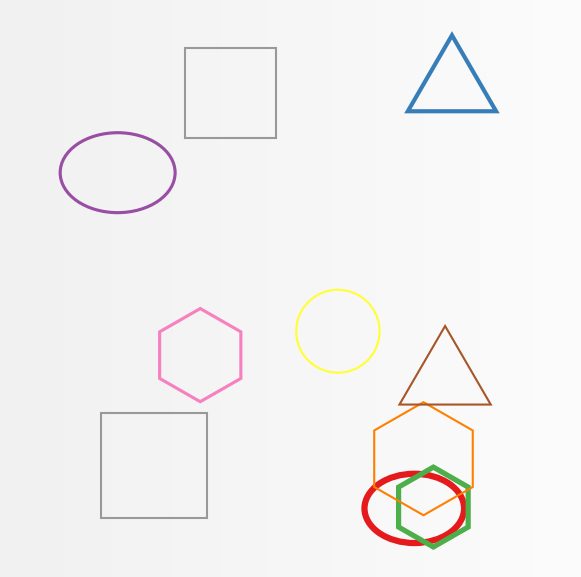[{"shape": "oval", "thickness": 3, "radius": 0.43, "center": [0.713, 0.119]}, {"shape": "triangle", "thickness": 2, "radius": 0.44, "center": [0.778, 0.85]}, {"shape": "hexagon", "thickness": 2.5, "radius": 0.35, "center": [0.746, 0.121]}, {"shape": "oval", "thickness": 1.5, "radius": 0.49, "center": [0.202, 0.7]}, {"shape": "hexagon", "thickness": 1, "radius": 0.49, "center": [0.729, 0.205]}, {"shape": "circle", "thickness": 1, "radius": 0.36, "center": [0.581, 0.426]}, {"shape": "triangle", "thickness": 1, "radius": 0.45, "center": [0.766, 0.344]}, {"shape": "hexagon", "thickness": 1.5, "radius": 0.4, "center": [0.345, 0.384]}, {"shape": "square", "thickness": 1, "radius": 0.39, "center": [0.397, 0.838]}, {"shape": "square", "thickness": 1, "radius": 0.46, "center": [0.264, 0.193]}]